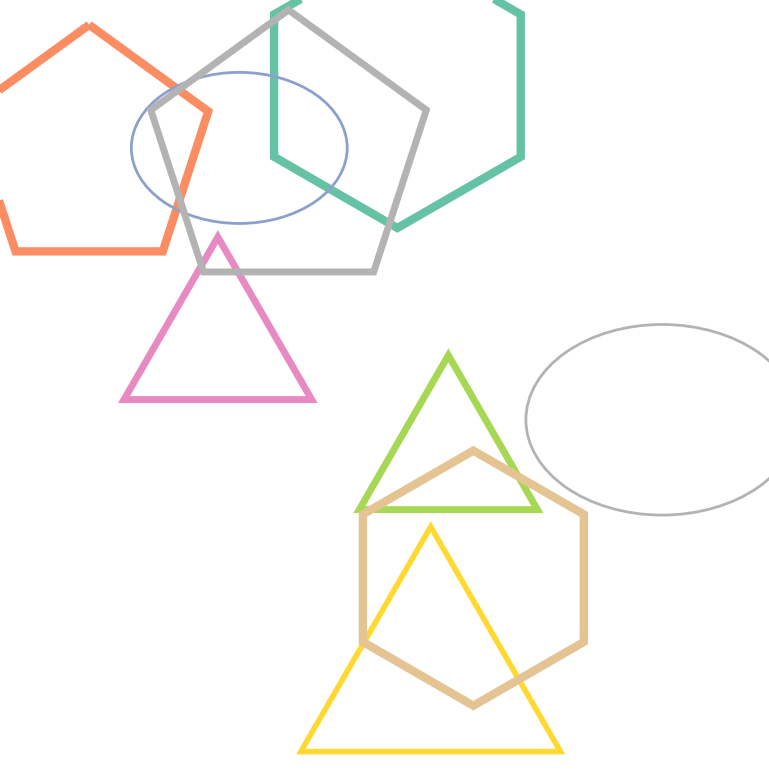[{"shape": "hexagon", "thickness": 3, "radius": 0.92, "center": [0.516, 0.889]}, {"shape": "pentagon", "thickness": 3, "radius": 0.81, "center": [0.116, 0.805]}, {"shape": "oval", "thickness": 1, "radius": 0.7, "center": [0.311, 0.808]}, {"shape": "triangle", "thickness": 2.5, "radius": 0.7, "center": [0.283, 0.551]}, {"shape": "triangle", "thickness": 2.5, "radius": 0.67, "center": [0.582, 0.405]}, {"shape": "triangle", "thickness": 2, "radius": 0.97, "center": [0.559, 0.121]}, {"shape": "hexagon", "thickness": 3, "radius": 0.83, "center": [0.615, 0.249]}, {"shape": "oval", "thickness": 1, "radius": 0.88, "center": [0.86, 0.455]}, {"shape": "pentagon", "thickness": 2.5, "radius": 0.94, "center": [0.375, 0.799]}]